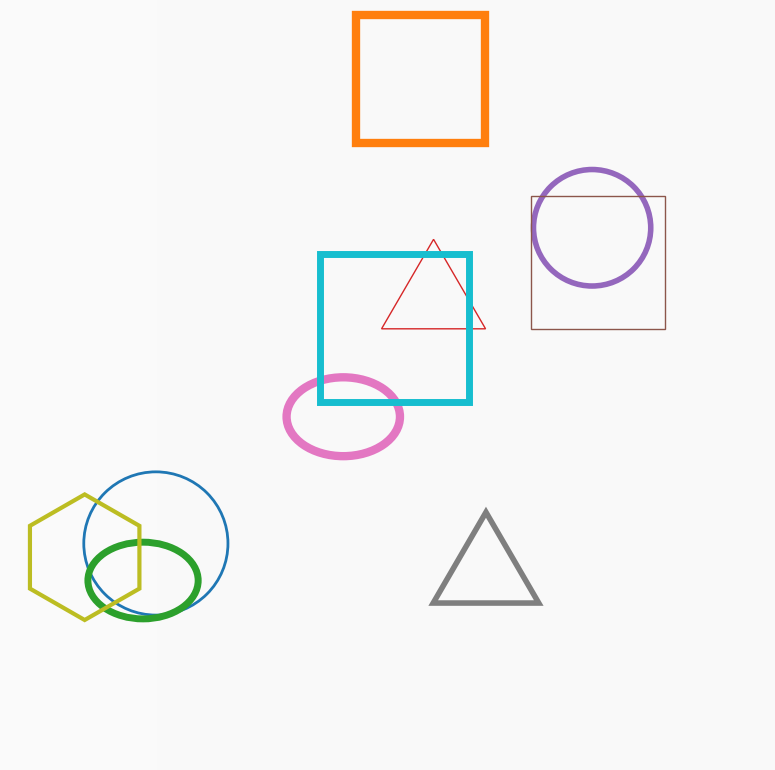[{"shape": "circle", "thickness": 1, "radius": 0.47, "center": [0.201, 0.294]}, {"shape": "square", "thickness": 3, "radius": 0.41, "center": [0.543, 0.898]}, {"shape": "oval", "thickness": 2.5, "radius": 0.36, "center": [0.185, 0.246]}, {"shape": "triangle", "thickness": 0.5, "radius": 0.39, "center": [0.559, 0.612]}, {"shape": "circle", "thickness": 2, "radius": 0.38, "center": [0.764, 0.704]}, {"shape": "square", "thickness": 0.5, "radius": 0.43, "center": [0.772, 0.66]}, {"shape": "oval", "thickness": 3, "radius": 0.37, "center": [0.443, 0.459]}, {"shape": "triangle", "thickness": 2, "radius": 0.39, "center": [0.627, 0.256]}, {"shape": "hexagon", "thickness": 1.5, "radius": 0.41, "center": [0.109, 0.276]}, {"shape": "square", "thickness": 2.5, "radius": 0.48, "center": [0.509, 0.574]}]